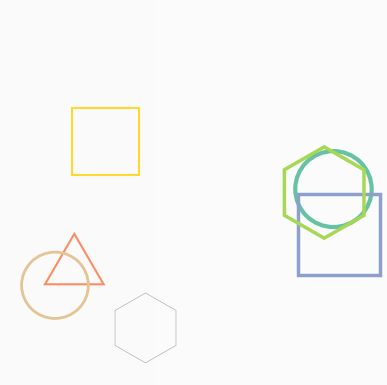[{"shape": "circle", "thickness": 3, "radius": 0.49, "center": [0.861, 0.509]}, {"shape": "triangle", "thickness": 1.5, "radius": 0.44, "center": [0.192, 0.305]}, {"shape": "square", "thickness": 2.5, "radius": 0.53, "center": [0.874, 0.391]}, {"shape": "hexagon", "thickness": 2.5, "radius": 0.59, "center": [0.837, 0.5]}, {"shape": "square", "thickness": 1.5, "radius": 0.43, "center": [0.273, 0.633]}, {"shape": "circle", "thickness": 2, "radius": 0.43, "center": [0.142, 0.259]}, {"shape": "hexagon", "thickness": 0.5, "radius": 0.45, "center": [0.376, 0.148]}]